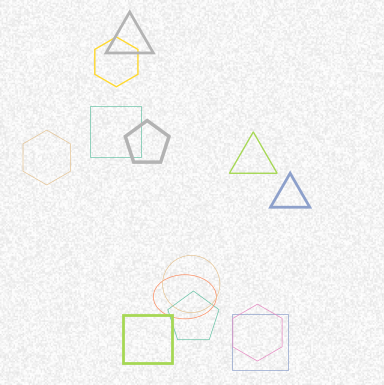[{"shape": "pentagon", "thickness": 0.5, "radius": 0.35, "center": [0.502, 0.174]}, {"shape": "square", "thickness": 0.5, "radius": 0.33, "center": [0.299, 0.658]}, {"shape": "oval", "thickness": 0.5, "radius": 0.41, "center": [0.48, 0.229]}, {"shape": "square", "thickness": 0.5, "radius": 0.37, "center": [0.676, 0.112]}, {"shape": "triangle", "thickness": 2, "radius": 0.29, "center": [0.754, 0.491]}, {"shape": "hexagon", "thickness": 0.5, "radius": 0.37, "center": [0.669, 0.136]}, {"shape": "square", "thickness": 2, "radius": 0.31, "center": [0.383, 0.119]}, {"shape": "triangle", "thickness": 1, "radius": 0.36, "center": [0.658, 0.586]}, {"shape": "hexagon", "thickness": 1, "radius": 0.32, "center": [0.302, 0.839]}, {"shape": "hexagon", "thickness": 0.5, "radius": 0.36, "center": [0.121, 0.591]}, {"shape": "circle", "thickness": 0.5, "radius": 0.37, "center": [0.497, 0.262]}, {"shape": "triangle", "thickness": 2, "radius": 0.35, "center": [0.337, 0.898]}, {"shape": "pentagon", "thickness": 2.5, "radius": 0.3, "center": [0.382, 0.627]}]